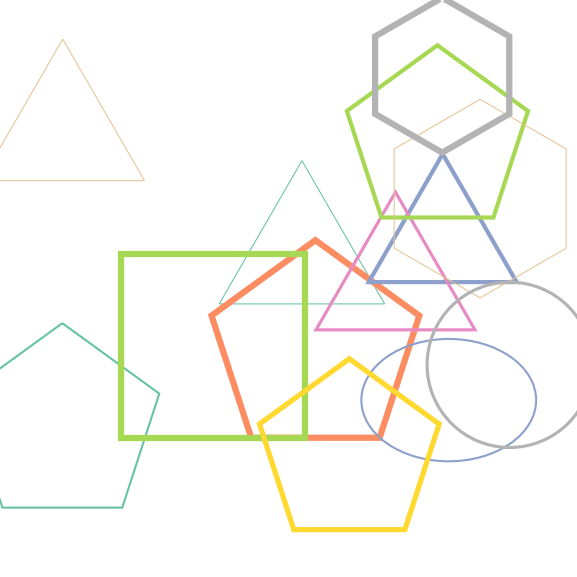[{"shape": "pentagon", "thickness": 1, "radius": 0.88, "center": [0.108, 0.263]}, {"shape": "triangle", "thickness": 0.5, "radius": 0.83, "center": [0.523, 0.556]}, {"shape": "pentagon", "thickness": 3, "radius": 0.95, "center": [0.546, 0.394]}, {"shape": "triangle", "thickness": 2, "radius": 0.74, "center": [0.767, 0.585]}, {"shape": "oval", "thickness": 1, "radius": 0.76, "center": [0.777, 0.306]}, {"shape": "triangle", "thickness": 1.5, "radius": 0.79, "center": [0.685, 0.507]}, {"shape": "pentagon", "thickness": 2, "radius": 0.82, "center": [0.757, 0.756]}, {"shape": "square", "thickness": 3, "radius": 0.8, "center": [0.369, 0.4]}, {"shape": "pentagon", "thickness": 2.5, "radius": 0.82, "center": [0.605, 0.214]}, {"shape": "hexagon", "thickness": 0.5, "radius": 0.86, "center": [0.831, 0.655]}, {"shape": "triangle", "thickness": 0.5, "radius": 0.82, "center": [0.109, 0.768]}, {"shape": "hexagon", "thickness": 3, "radius": 0.67, "center": [0.766, 0.869]}, {"shape": "circle", "thickness": 1.5, "radius": 0.72, "center": [0.883, 0.367]}]